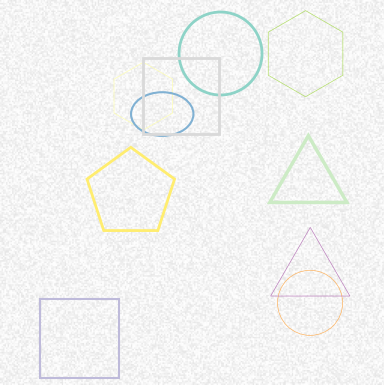[{"shape": "circle", "thickness": 2, "radius": 0.54, "center": [0.573, 0.861]}, {"shape": "hexagon", "thickness": 0.5, "radius": 0.44, "center": [0.372, 0.75]}, {"shape": "square", "thickness": 1.5, "radius": 0.51, "center": [0.206, 0.12]}, {"shape": "oval", "thickness": 1.5, "radius": 0.41, "center": [0.421, 0.704]}, {"shape": "circle", "thickness": 0.5, "radius": 0.42, "center": [0.805, 0.213]}, {"shape": "hexagon", "thickness": 0.5, "radius": 0.56, "center": [0.794, 0.861]}, {"shape": "square", "thickness": 2, "radius": 0.49, "center": [0.469, 0.752]}, {"shape": "triangle", "thickness": 0.5, "radius": 0.59, "center": [0.806, 0.29]}, {"shape": "triangle", "thickness": 2.5, "radius": 0.58, "center": [0.801, 0.532]}, {"shape": "pentagon", "thickness": 2, "radius": 0.6, "center": [0.34, 0.498]}]